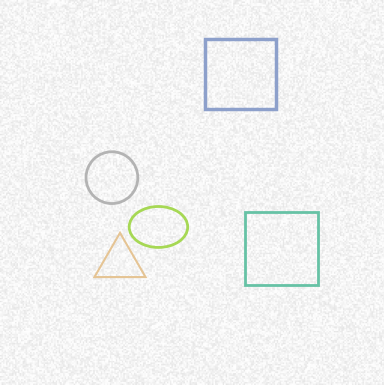[{"shape": "square", "thickness": 2, "radius": 0.48, "center": [0.732, 0.355]}, {"shape": "square", "thickness": 2.5, "radius": 0.46, "center": [0.624, 0.808]}, {"shape": "oval", "thickness": 2, "radius": 0.38, "center": [0.412, 0.41]}, {"shape": "triangle", "thickness": 1.5, "radius": 0.38, "center": [0.312, 0.319]}, {"shape": "circle", "thickness": 2, "radius": 0.34, "center": [0.291, 0.539]}]